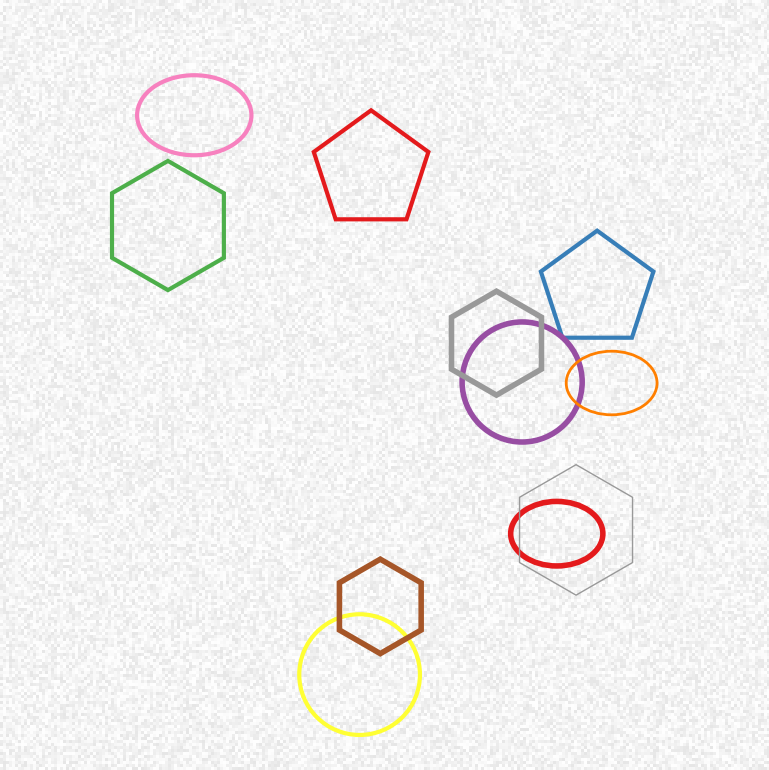[{"shape": "oval", "thickness": 2, "radius": 0.3, "center": [0.723, 0.307]}, {"shape": "pentagon", "thickness": 1.5, "radius": 0.39, "center": [0.482, 0.778]}, {"shape": "pentagon", "thickness": 1.5, "radius": 0.38, "center": [0.776, 0.624]}, {"shape": "hexagon", "thickness": 1.5, "radius": 0.42, "center": [0.218, 0.707]}, {"shape": "circle", "thickness": 2, "radius": 0.39, "center": [0.678, 0.504]}, {"shape": "oval", "thickness": 1, "radius": 0.29, "center": [0.794, 0.503]}, {"shape": "circle", "thickness": 1.5, "radius": 0.39, "center": [0.467, 0.124]}, {"shape": "hexagon", "thickness": 2, "radius": 0.31, "center": [0.494, 0.212]}, {"shape": "oval", "thickness": 1.5, "radius": 0.37, "center": [0.252, 0.85]}, {"shape": "hexagon", "thickness": 2, "radius": 0.34, "center": [0.645, 0.554]}, {"shape": "hexagon", "thickness": 0.5, "radius": 0.42, "center": [0.748, 0.312]}]